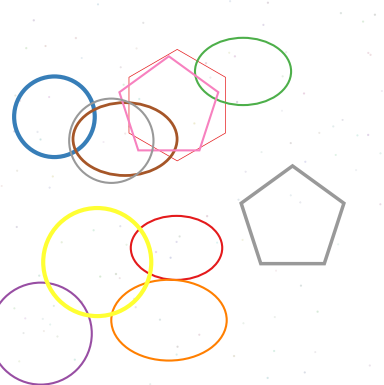[{"shape": "hexagon", "thickness": 0.5, "radius": 0.72, "center": [0.46, 0.727]}, {"shape": "oval", "thickness": 1.5, "radius": 0.59, "center": [0.458, 0.356]}, {"shape": "circle", "thickness": 3, "radius": 0.52, "center": [0.141, 0.697]}, {"shape": "oval", "thickness": 1.5, "radius": 0.62, "center": [0.631, 0.814]}, {"shape": "circle", "thickness": 1.5, "radius": 0.66, "center": [0.106, 0.133]}, {"shape": "oval", "thickness": 1.5, "radius": 0.75, "center": [0.439, 0.168]}, {"shape": "circle", "thickness": 3, "radius": 0.7, "center": [0.253, 0.319]}, {"shape": "oval", "thickness": 2, "radius": 0.68, "center": [0.325, 0.639]}, {"shape": "pentagon", "thickness": 1.5, "radius": 0.68, "center": [0.439, 0.719]}, {"shape": "circle", "thickness": 1.5, "radius": 0.55, "center": [0.289, 0.634]}, {"shape": "pentagon", "thickness": 2.5, "radius": 0.7, "center": [0.76, 0.429]}]